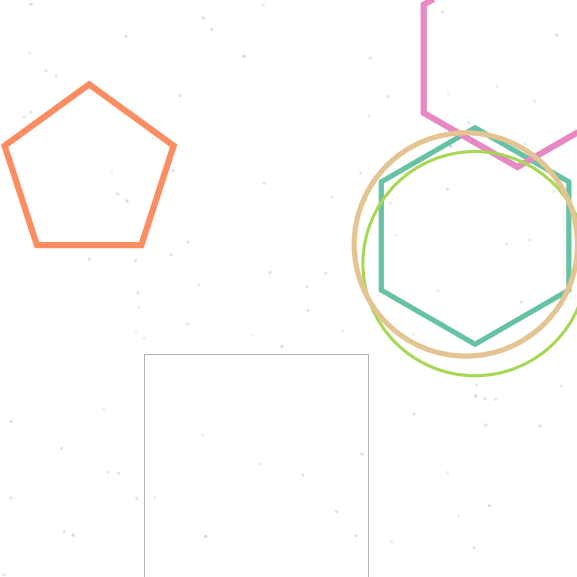[{"shape": "hexagon", "thickness": 2.5, "radius": 0.94, "center": [0.823, 0.59]}, {"shape": "pentagon", "thickness": 3, "radius": 0.77, "center": [0.154, 0.699]}, {"shape": "hexagon", "thickness": 3, "radius": 0.94, "center": [0.896, 0.897]}, {"shape": "circle", "thickness": 1.5, "radius": 0.97, "center": [0.823, 0.543]}, {"shape": "circle", "thickness": 2.5, "radius": 0.97, "center": [0.807, 0.576]}, {"shape": "square", "thickness": 0.5, "radius": 0.97, "center": [0.443, 0.192]}]